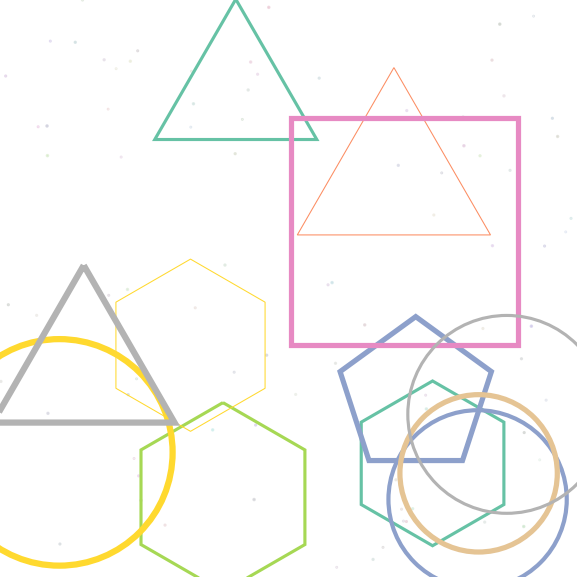[{"shape": "triangle", "thickness": 1.5, "radius": 0.81, "center": [0.408, 0.839]}, {"shape": "hexagon", "thickness": 1.5, "radius": 0.71, "center": [0.749, 0.197]}, {"shape": "triangle", "thickness": 0.5, "radius": 0.97, "center": [0.682, 0.689]}, {"shape": "circle", "thickness": 2, "radius": 0.77, "center": [0.827, 0.134]}, {"shape": "pentagon", "thickness": 2.5, "radius": 0.69, "center": [0.72, 0.313]}, {"shape": "square", "thickness": 2.5, "radius": 0.98, "center": [0.701, 0.598]}, {"shape": "hexagon", "thickness": 1.5, "radius": 0.82, "center": [0.386, 0.138]}, {"shape": "hexagon", "thickness": 0.5, "radius": 0.75, "center": [0.33, 0.401]}, {"shape": "circle", "thickness": 3, "radius": 0.98, "center": [0.103, 0.216]}, {"shape": "circle", "thickness": 2.5, "radius": 0.68, "center": [0.829, 0.18]}, {"shape": "circle", "thickness": 1.5, "radius": 0.86, "center": [0.877, 0.282]}, {"shape": "triangle", "thickness": 3, "radius": 0.91, "center": [0.145, 0.358]}]